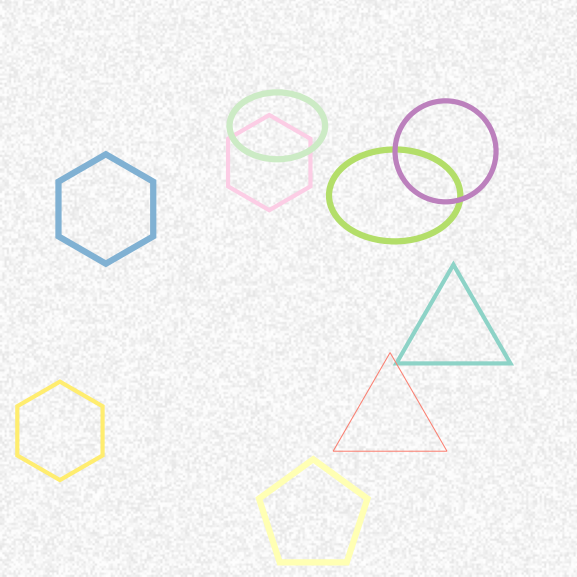[{"shape": "triangle", "thickness": 2, "radius": 0.57, "center": [0.785, 0.427]}, {"shape": "pentagon", "thickness": 3, "radius": 0.49, "center": [0.542, 0.105]}, {"shape": "triangle", "thickness": 0.5, "radius": 0.57, "center": [0.675, 0.275]}, {"shape": "hexagon", "thickness": 3, "radius": 0.47, "center": [0.183, 0.637]}, {"shape": "oval", "thickness": 3, "radius": 0.57, "center": [0.683, 0.661]}, {"shape": "hexagon", "thickness": 2, "radius": 0.41, "center": [0.466, 0.718]}, {"shape": "circle", "thickness": 2.5, "radius": 0.44, "center": [0.772, 0.737]}, {"shape": "oval", "thickness": 3, "radius": 0.41, "center": [0.48, 0.781]}, {"shape": "hexagon", "thickness": 2, "radius": 0.43, "center": [0.104, 0.253]}]